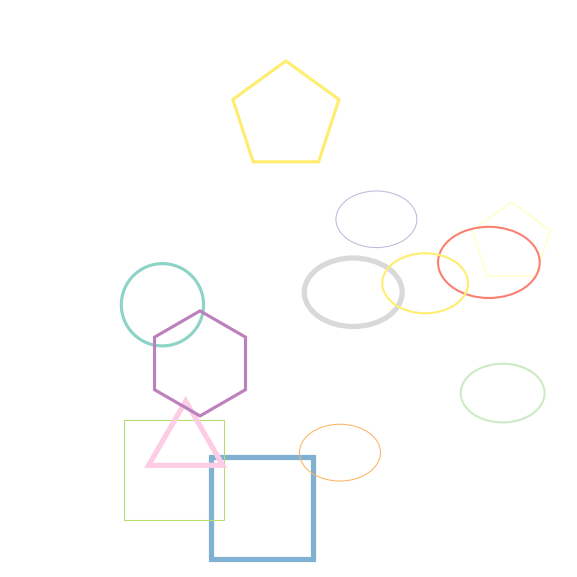[{"shape": "circle", "thickness": 1.5, "radius": 0.36, "center": [0.281, 0.471]}, {"shape": "pentagon", "thickness": 0.5, "radius": 0.35, "center": [0.885, 0.578]}, {"shape": "oval", "thickness": 0.5, "radius": 0.35, "center": [0.652, 0.619]}, {"shape": "oval", "thickness": 1, "radius": 0.44, "center": [0.847, 0.545]}, {"shape": "square", "thickness": 2.5, "radius": 0.44, "center": [0.454, 0.12]}, {"shape": "oval", "thickness": 0.5, "radius": 0.35, "center": [0.589, 0.215]}, {"shape": "square", "thickness": 0.5, "radius": 0.43, "center": [0.301, 0.185]}, {"shape": "triangle", "thickness": 2.5, "radius": 0.37, "center": [0.322, 0.23]}, {"shape": "oval", "thickness": 2.5, "radius": 0.42, "center": [0.612, 0.493]}, {"shape": "hexagon", "thickness": 1.5, "radius": 0.45, "center": [0.346, 0.37]}, {"shape": "oval", "thickness": 1, "radius": 0.36, "center": [0.87, 0.318]}, {"shape": "pentagon", "thickness": 1.5, "radius": 0.48, "center": [0.495, 0.797]}, {"shape": "oval", "thickness": 1, "radius": 0.37, "center": [0.736, 0.509]}]